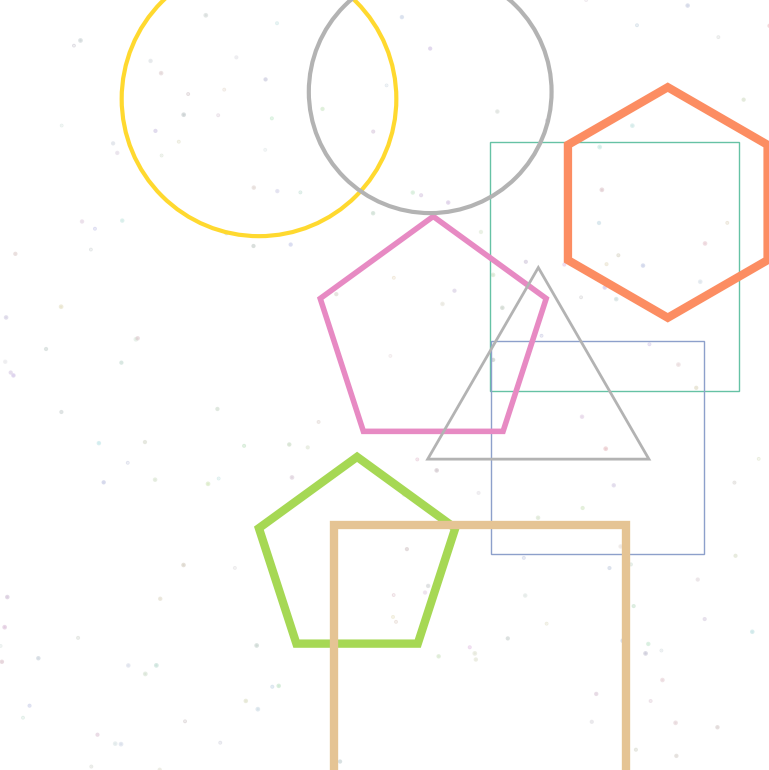[{"shape": "square", "thickness": 0.5, "radius": 0.81, "center": [0.798, 0.654]}, {"shape": "hexagon", "thickness": 3, "radius": 0.75, "center": [0.867, 0.737]}, {"shape": "square", "thickness": 0.5, "radius": 0.69, "center": [0.776, 0.418]}, {"shape": "pentagon", "thickness": 2, "radius": 0.77, "center": [0.563, 0.565]}, {"shape": "pentagon", "thickness": 3, "radius": 0.67, "center": [0.464, 0.273]}, {"shape": "circle", "thickness": 1.5, "radius": 0.89, "center": [0.336, 0.872]}, {"shape": "square", "thickness": 3, "radius": 0.95, "center": [0.623, 0.128]}, {"shape": "triangle", "thickness": 1, "radius": 0.83, "center": [0.699, 0.487]}, {"shape": "circle", "thickness": 1.5, "radius": 0.79, "center": [0.559, 0.881]}]